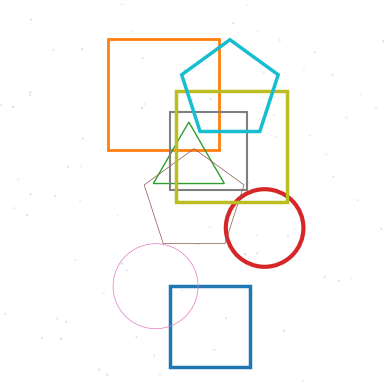[{"shape": "square", "thickness": 2.5, "radius": 0.52, "center": [0.545, 0.152]}, {"shape": "square", "thickness": 2, "radius": 0.72, "center": [0.424, 0.755]}, {"shape": "triangle", "thickness": 1, "radius": 0.53, "center": [0.49, 0.577]}, {"shape": "circle", "thickness": 3, "radius": 0.5, "center": [0.687, 0.408]}, {"shape": "pentagon", "thickness": 0.5, "radius": 0.68, "center": [0.504, 0.478]}, {"shape": "circle", "thickness": 0.5, "radius": 0.55, "center": [0.404, 0.257]}, {"shape": "square", "thickness": 1.5, "radius": 0.51, "center": [0.541, 0.609]}, {"shape": "square", "thickness": 2.5, "radius": 0.72, "center": [0.601, 0.62]}, {"shape": "pentagon", "thickness": 2.5, "radius": 0.66, "center": [0.597, 0.765]}]